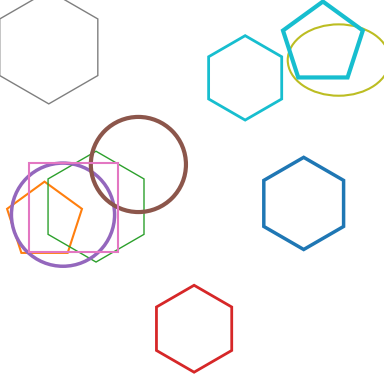[{"shape": "hexagon", "thickness": 2.5, "radius": 0.6, "center": [0.789, 0.472]}, {"shape": "pentagon", "thickness": 1.5, "radius": 0.51, "center": [0.116, 0.426]}, {"shape": "hexagon", "thickness": 1, "radius": 0.72, "center": [0.249, 0.463]}, {"shape": "hexagon", "thickness": 2, "radius": 0.56, "center": [0.504, 0.146]}, {"shape": "circle", "thickness": 2.5, "radius": 0.67, "center": [0.164, 0.442]}, {"shape": "circle", "thickness": 3, "radius": 0.62, "center": [0.359, 0.573]}, {"shape": "square", "thickness": 1.5, "radius": 0.58, "center": [0.19, 0.461]}, {"shape": "hexagon", "thickness": 1, "radius": 0.74, "center": [0.127, 0.877]}, {"shape": "oval", "thickness": 1.5, "radius": 0.66, "center": [0.88, 0.844]}, {"shape": "pentagon", "thickness": 3, "radius": 0.55, "center": [0.839, 0.887]}, {"shape": "hexagon", "thickness": 2, "radius": 0.55, "center": [0.637, 0.798]}]